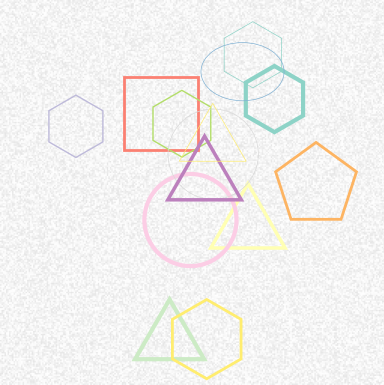[{"shape": "hexagon", "thickness": 3, "radius": 0.43, "center": [0.713, 0.743]}, {"shape": "hexagon", "thickness": 0.5, "radius": 0.43, "center": [0.657, 0.858]}, {"shape": "triangle", "thickness": 2.5, "radius": 0.56, "center": [0.644, 0.412]}, {"shape": "hexagon", "thickness": 1, "radius": 0.4, "center": [0.197, 0.672]}, {"shape": "square", "thickness": 2, "radius": 0.48, "center": [0.418, 0.705]}, {"shape": "oval", "thickness": 0.5, "radius": 0.54, "center": [0.63, 0.814]}, {"shape": "pentagon", "thickness": 2, "radius": 0.55, "center": [0.821, 0.52]}, {"shape": "hexagon", "thickness": 1, "radius": 0.43, "center": [0.472, 0.679]}, {"shape": "circle", "thickness": 3, "radius": 0.6, "center": [0.495, 0.429]}, {"shape": "circle", "thickness": 0.5, "radius": 0.59, "center": [0.554, 0.6]}, {"shape": "triangle", "thickness": 2.5, "radius": 0.55, "center": [0.531, 0.536]}, {"shape": "triangle", "thickness": 3, "radius": 0.52, "center": [0.441, 0.119]}, {"shape": "triangle", "thickness": 0.5, "radius": 0.5, "center": [0.553, 0.631]}, {"shape": "hexagon", "thickness": 2, "radius": 0.51, "center": [0.537, 0.119]}]